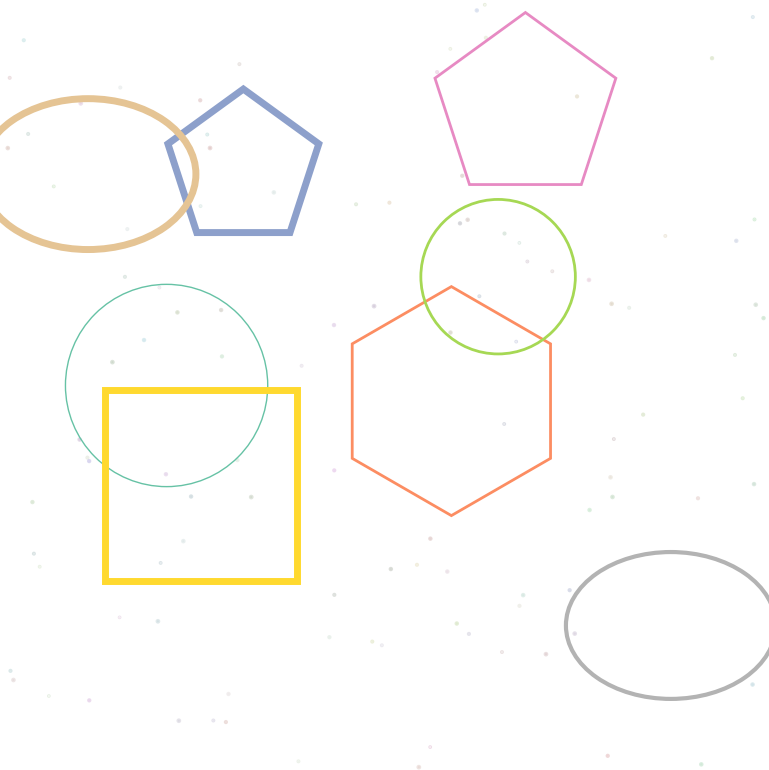[{"shape": "circle", "thickness": 0.5, "radius": 0.66, "center": [0.216, 0.499]}, {"shape": "hexagon", "thickness": 1, "radius": 0.74, "center": [0.586, 0.479]}, {"shape": "pentagon", "thickness": 2.5, "radius": 0.52, "center": [0.316, 0.781]}, {"shape": "pentagon", "thickness": 1, "radius": 0.62, "center": [0.682, 0.86]}, {"shape": "circle", "thickness": 1, "radius": 0.5, "center": [0.647, 0.641]}, {"shape": "square", "thickness": 2.5, "radius": 0.62, "center": [0.261, 0.37]}, {"shape": "oval", "thickness": 2.5, "radius": 0.7, "center": [0.114, 0.774]}, {"shape": "oval", "thickness": 1.5, "radius": 0.68, "center": [0.871, 0.188]}]